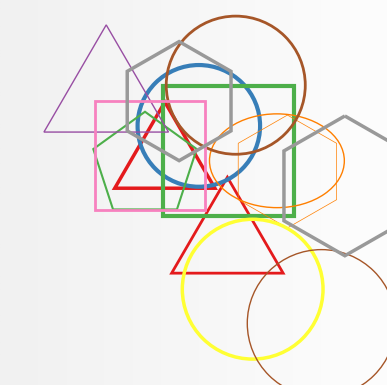[{"shape": "triangle", "thickness": 2, "radius": 0.83, "center": [0.587, 0.374]}, {"shape": "triangle", "thickness": 2.5, "radius": 0.75, "center": [0.425, 0.586]}, {"shape": "circle", "thickness": 3, "radius": 0.79, "center": [0.513, 0.673]}, {"shape": "square", "thickness": 3, "radius": 0.84, "center": [0.59, 0.607]}, {"shape": "pentagon", "thickness": 1.5, "radius": 0.7, "center": [0.374, 0.569]}, {"shape": "triangle", "thickness": 1, "radius": 0.93, "center": [0.274, 0.75]}, {"shape": "hexagon", "thickness": 0.5, "radius": 0.73, "center": [0.742, 0.555]}, {"shape": "oval", "thickness": 1, "radius": 0.87, "center": [0.715, 0.582]}, {"shape": "circle", "thickness": 2.5, "radius": 0.91, "center": [0.652, 0.249]}, {"shape": "circle", "thickness": 2, "radius": 0.9, "center": [0.608, 0.779]}, {"shape": "circle", "thickness": 1, "radius": 0.96, "center": [0.83, 0.16]}, {"shape": "square", "thickness": 2, "radius": 0.71, "center": [0.388, 0.597]}, {"shape": "hexagon", "thickness": 2.5, "radius": 0.77, "center": [0.462, 0.737]}, {"shape": "hexagon", "thickness": 2.5, "radius": 0.91, "center": [0.89, 0.517]}]